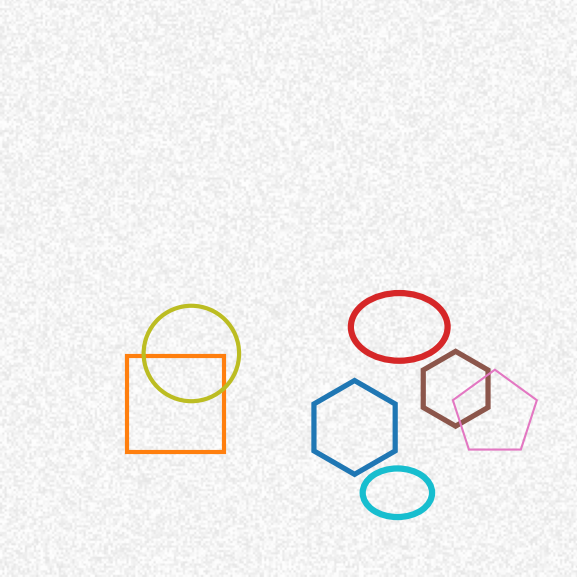[{"shape": "hexagon", "thickness": 2.5, "radius": 0.41, "center": [0.614, 0.259]}, {"shape": "square", "thickness": 2, "radius": 0.42, "center": [0.304, 0.299]}, {"shape": "oval", "thickness": 3, "radius": 0.42, "center": [0.691, 0.433]}, {"shape": "hexagon", "thickness": 2.5, "radius": 0.32, "center": [0.789, 0.326]}, {"shape": "pentagon", "thickness": 1, "radius": 0.38, "center": [0.857, 0.283]}, {"shape": "circle", "thickness": 2, "radius": 0.41, "center": [0.331, 0.387]}, {"shape": "oval", "thickness": 3, "radius": 0.3, "center": [0.688, 0.146]}]